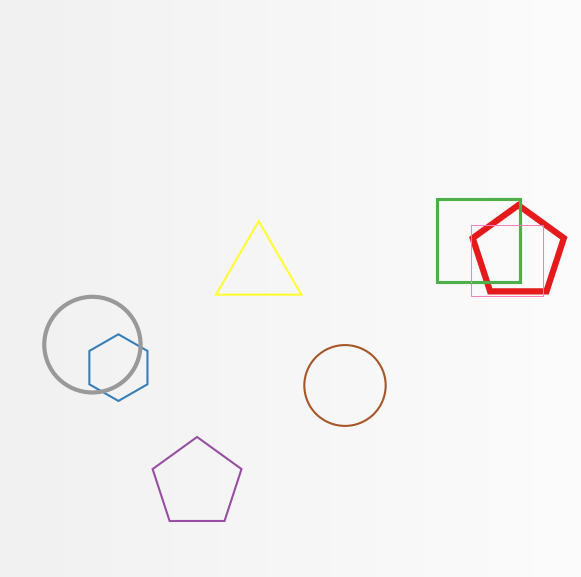[{"shape": "pentagon", "thickness": 3, "radius": 0.41, "center": [0.892, 0.561]}, {"shape": "hexagon", "thickness": 1, "radius": 0.29, "center": [0.204, 0.363]}, {"shape": "square", "thickness": 1.5, "radius": 0.36, "center": [0.824, 0.582]}, {"shape": "pentagon", "thickness": 1, "radius": 0.4, "center": [0.339, 0.162]}, {"shape": "triangle", "thickness": 1, "radius": 0.42, "center": [0.445, 0.531]}, {"shape": "circle", "thickness": 1, "radius": 0.35, "center": [0.594, 0.332]}, {"shape": "square", "thickness": 0.5, "radius": 0.31, "center": [0.872, 0.548]}, {"shape": "circle", "thickness": 2, "radius": 0.41, "center": [0.159, 0.402]}]